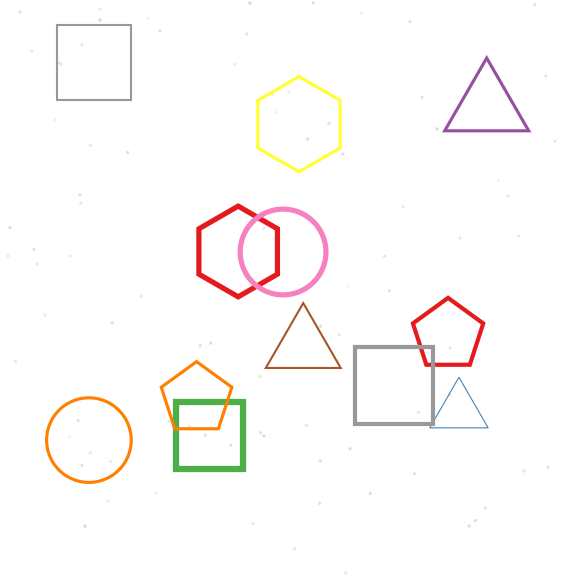[{"shape": "hexagon", "thickness": 2.5, "radius": 0.39, "center": [0.412, 0.564]}, {"shape": "pentagon", "thickness": 2, "radius": 0.32, "center": [0.776, 0.419]}, {"shape": "triangle", "thickness": 0.5, "radius": 0.29, "center": [0.795, 0.287]}, {"shape": "square", "thickness": 3, "radius": 0.29, "center": [0.363, 0.244]}, {"shape": "triangle", "thickness": 1.5, "radius": 0.42, "center": [0.843, 0.815]}, {"shape": "pentagon", "thickness": 1.5, "radius": 0.32, "center": [0.34, 0.309]}, {"shape": "circle", "thickness": 1.5, "radius": 0.37, "center": [0.154, 0.237]}, {"shape": "hexagon", "thickness": 1.5, "radius": 0.41, "center": [0.518, 0.784]}, {"shape": "triangle", "thickness": 1, "radius": 0.37, "center": [0.525, 0.399]}, {"shape": "circle", "thickness": 2.5, "radius": 0.37, "center": [0.49, 0.563]}, {"shape": "square", "thickness": 2, "radius": 0.34, "center": [0.683, 0.332]}, {"shape": "square", "thickness": 1, "radius": 0.32, "center": [0.163, 0.89]}]